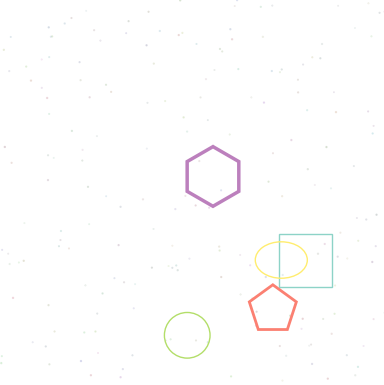[{"shape": "square", "thickness": 1, "radius": 0.34, "center": [0.794, 0.324]}, {"shape": "pentagon", "thickness": 2, "radius": 0.32, "center": [0.709, 0.196]}, {"shape": "circle", "thickness": 1, "radius": 0.3, "center": [0.486, 0.129]}, {"shape": "hexagon", "thickness": 2.5, "radius": 0.39, "center": [0.553, 0.542]}, {"shape": "oval", "thickness": 1, "radius": 0.34, "center": [0.731, 0.325]}]